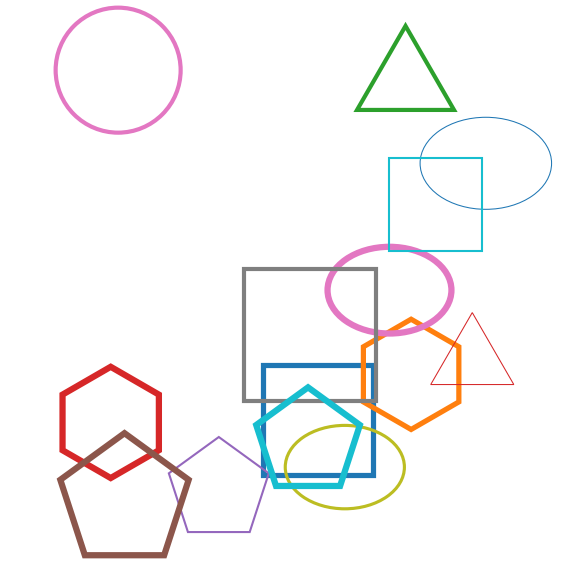[{"shape": "square", "thickness": 2.5, "radius": 0.48, "center": [0.551, 0.272]}, {"shape": "oval", "thickness": 0.5, "radius": 0.57, "center": [0.841, 0.716]}, {"shape": "hexagon", "thickness": 2.5, "radius": 0.48, "center": [0.712, 0.351]}, {"shape": "triangle", "thickness": 2, "radius": 0.48, "center": [0.702, 0.857]}, {"shape": "hexagon", "thickness": 3, "radius": 0.48, "center": [0.192, 0.268]}, {"shape": "triangle", "thickness": 0.5, "radius": 0.42, "center": [0.818, 0.375]}, {"shape": "pentagon", "thickness": 1, "radius": 0.45, "center": [0.379, 0.151]}, {"shape": "pentagon", "thickness": 3, "radius": 0.58, "center": [0.216, 0.132]}, {"shape": "circle", "thickness": 2, "radius": 0.54, "center": [0.205, 0.878]}, {"shape": "oval", "thickness": 3, "radius": 0.54, "center": [0.674, 0.497]}, {"shape": "square", "thickness": 2, "radius": 0.57, "center": [0.537, 0.419]}, {"shape": "oval", "thickness": 1.5, "radius": 0.52, "center": [0.597, 0.19]}, {"shape": "square", "thickness": 1, "radius": 0.4, "center": [0.755, 0.645]}, {"shape": "pentagon", "thickness": 3, "radius": 0.47, "center": [0.533, 0.234]}]